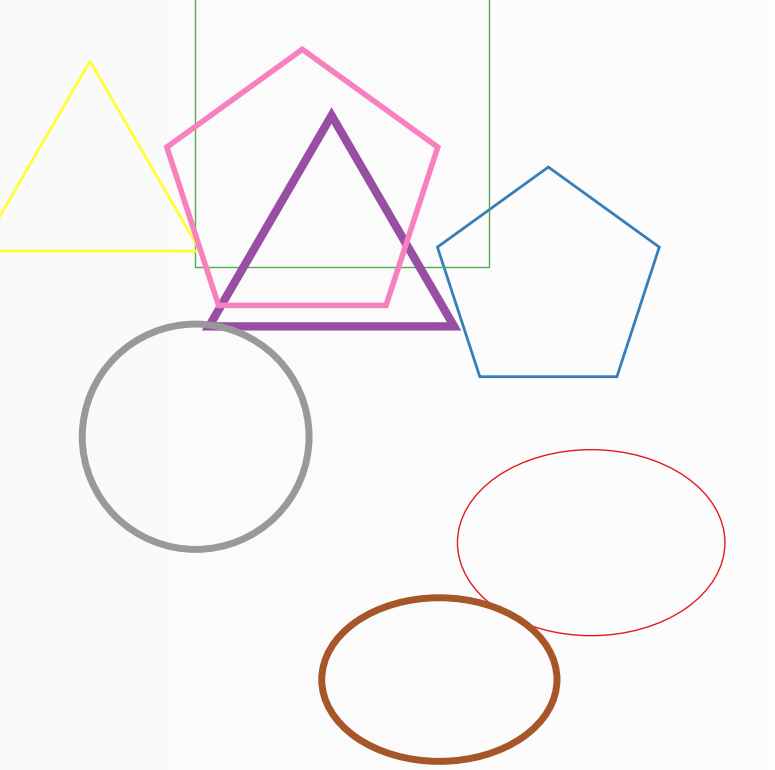[{"shape": "oval", "thickness": 0.5, "radius": 0.86, "center": [0.763, 0.295]}, {"shape": "pentagon", "thickness": 1, "radius": 0.75, "center": [0.708, 0.633]}, {"shape": "square", "thickness": 0.5, "radius": 0.95, "center": [0.441, 0.842]}, {"shape": "triangle", "thickness": 3, "radius": 0.91, "center": [0.428, 0.667]}, {"shape": "triangle", "thickness": 1, "radius": 0.82, "center": [0.116, 0.756]}, {"shape": "oval", "thickness": 2.5, "radius": 0.76, "center": [0.567, 0.117]}, {"shape": "pentagon", "thickness": 2, "radius": 0.92, "center": [0.39, 0.752]}, {"shape": "circle", "thickness": 2.5, "radius": 0.73, "center": [0.252, 0.433]}]